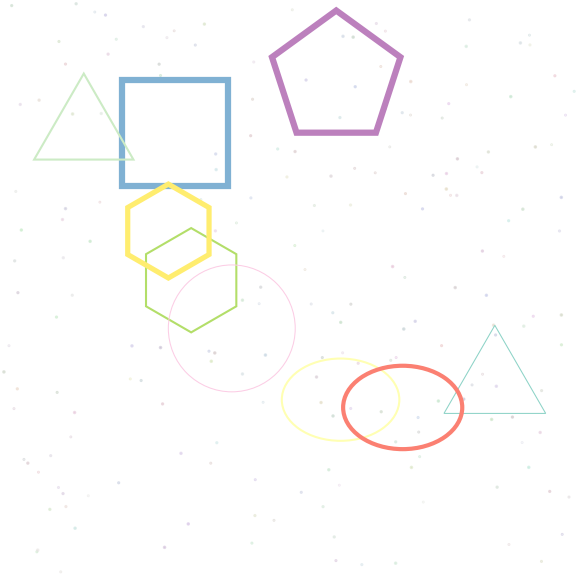[{"shape": "triangle", "thickness": 0.5, "radius": 0.51, "center": [0.857, 0.334]}, {"shape": "oval", "thickness": 1, "radius": 0.51, "center": [0.59, 0.307]}, {"shape": "oval", "thickness": 2, "radius": 0.52, "center": [0.697, 0.294]}, {"shape": "square", "thickness": 3, "radius": 0.46, "center": [0.302, 0.769]}, {"shape": "hexagon", "thickness": 1, "radius": 0.45, "center": [0.331, 0.514]}, {"shape": "circle", "thickness": 0.5, "radius": 0.55, "center": [0.401, 0.43]}, {"shape": "pentagon", "thickness": 3, "radius": 0.58, "center": [0.582, 0.864]}, {"shape": "triangle", "thickness": 1, "radius": 0.5, "center": [0.145, 0.772]}, {"shape": "hexagon", "thickness": 2.5, "radius": 0.41, "center": [0.292, 0.599]}]